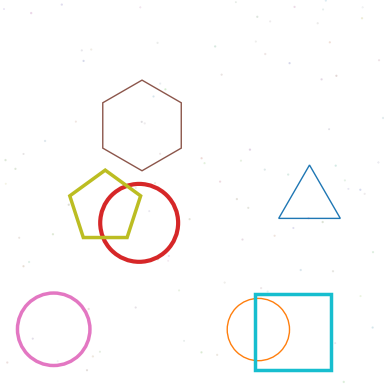[{"shape": "triangle", "thickness": 1, "radius": 0.46, "center": [0.804, 0.479]}, {"shape": "circle", "thickness": 1, "radius": 0.4, "center": [0.671, 0.144]}, {"shape": "circle", "thickness": 3, "radius": 0.51, "center": [0.361, 0.421]}, {"shape": "hexagon", "thickness": 1, "radius": 0.59, "center": [0.369, 0.674]}, {"shape": "circle", "thickness": 2.5, "radius": 0.47, "center": [0.139, 0.145]}, {"shape": "pentagon", "thickness": 2.5, "radius": 0.48, "center": [0.273, 0.461]}, {"shape": "square", "thickness": 2.5, "radius": 0.49, "center": [0.762, 0.137]}]